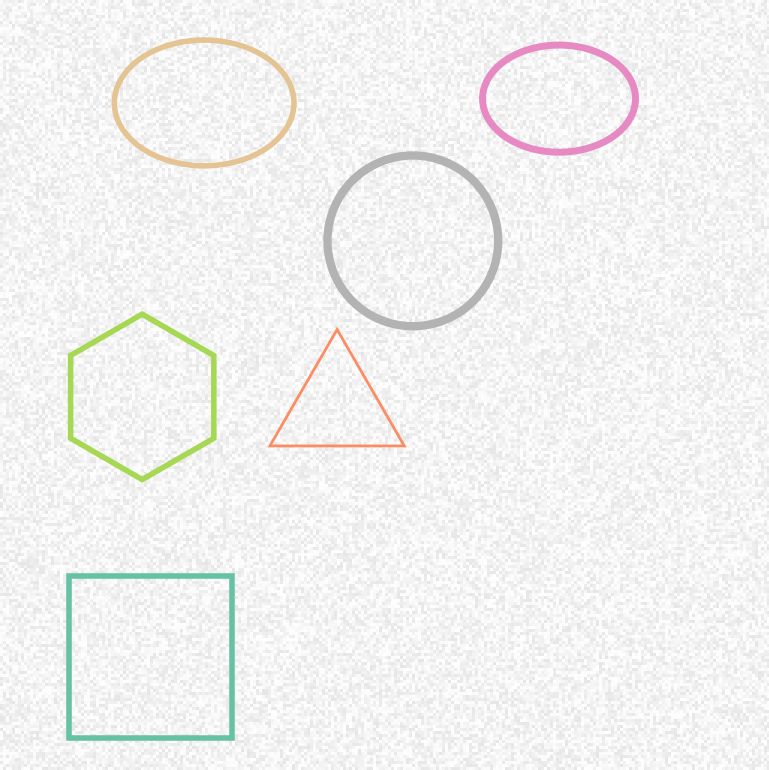[{"shape": "square", "thickness": 2, "radius": 0.53, "center": [0.195, 0.146]}, {"shape": "triangle", "thickness": 1, "radius": 0.5, "center": [0.438, 0.471]}, {"shape": "oval", "thickness": 2.5, "radius": 0.5, "center": [0.726, 0.872]}, {"shape": "hexagon", "thickness": 2, "radius": 0.54, "center": [0.185, 0.485]}, {"shape": "oval", "thickness": 2, "radius": 0.58, "center": [0.265, 0.866]}, {"shape": "circle", "thickness": 3, "radius": 0.55, "center": [0.536, 0.687]}]